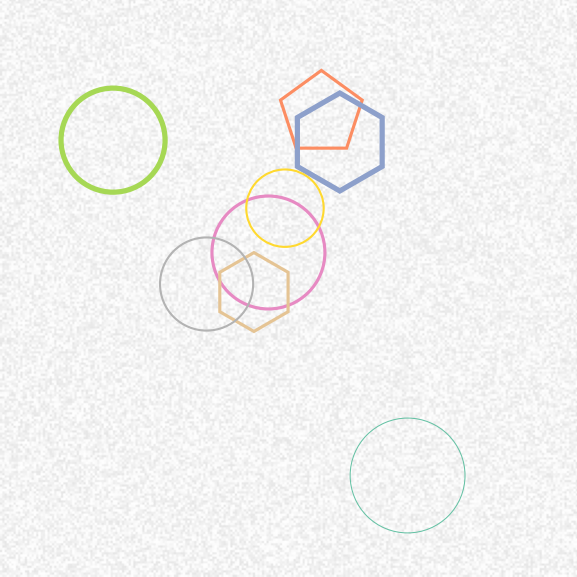[{"shape": "circle", "thickness": 0.5, "radius": 0.5, "center": [0.706, 0.176]}, {"shape": "pentagon", "thickness": 1.5, "radius": 0.37, "center": [0.556, 0.803]}, {"shape": "hexagon", "thickness": 2.5, "radius": 0.42, "center": [0.588, 0.753]}, {"shape": "circle", "thickness": 1.5, "radius": 0.49, "center": [0.465, 0.562]}, {"shape": "circle", "thickness": 2.5, "radius": 0.45, "center": [0.196, 0.756]}, {"shape": "circle", "thickness": 1, "radius": 0.34, "center": [0.493, 0.639]}, {"shape": "hexagon", "thickness": 1.5, "radius": 0.34, "center": [0.44, 0.493]}, {"shape": "circle", "thickness": 1, "radius": 0.4, "center": [0.358, 0.507]}]